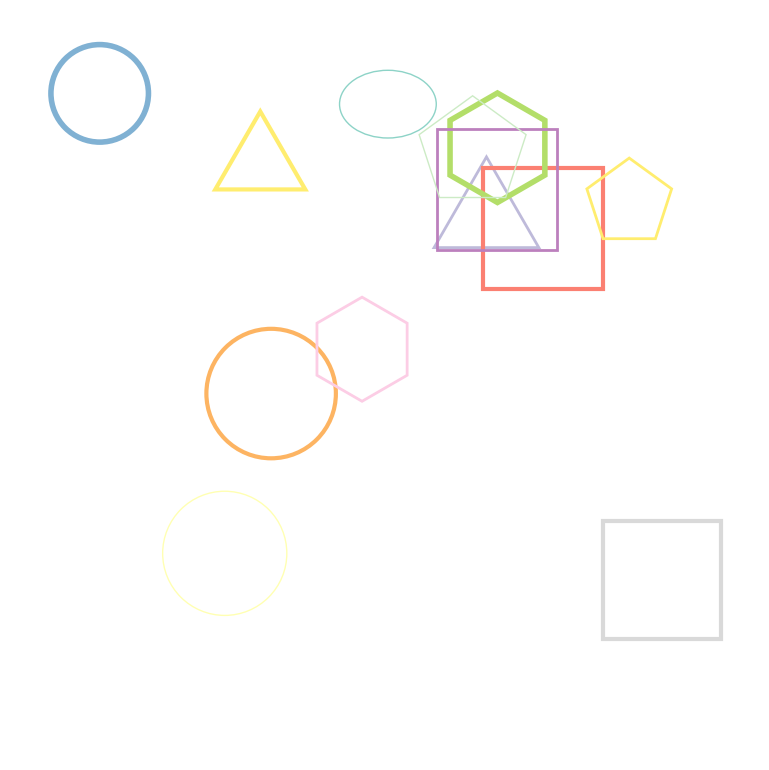[{"shape": "oval", "thickness": 0.5, "radius": 0.31, "center": [0.504, 0.865]}, {"shape": "circle", "thickness": 0.5, "radius": 0.4, "center": [0.292, 0.281]}, {"shape": "triangle", "thickness": 1, "radius": 0.39, "center": [0.632, 0.718]}, {"shape": "square", "thickness": 1.5, "radius": 0.39, "center": [0.705, 0.703]}, {"shape": "circle", "thickness": 2, "radius": 0.32, "center": [0.129, 0.879]}, {"shape": "circle", "thickness": 1.5, "radius": 0.42, "center": [0.352, 0.489]}, {"shape": "hexagon", "thickness": 2, "radius": 0.36, "center": [0.646, 0.808]}, {"shape": "hexagon", "thickness": 1, "radius": 0.34, "center": [0.47, 0.546]}, {"shape": "square", "thickness": 1.5, "radius": 0.38, "center": [0.859, 0.247]}, {"shape": "square", "thickness": 1, "radius": 0.39, "center": [0.646, 0.754]}, {"shape": "pentagon", "thickness": 0.5, "radius": 0.37, "center": [0.614, 0.803]}, {"shape": "pentagon", "thickness": 1, "radius": 0.29, "center": [0.817, 0.737]}, {"shape": "triangle", "thickness": 1.5, "radius": 0.34, "center": [0.338, 0.788]}]